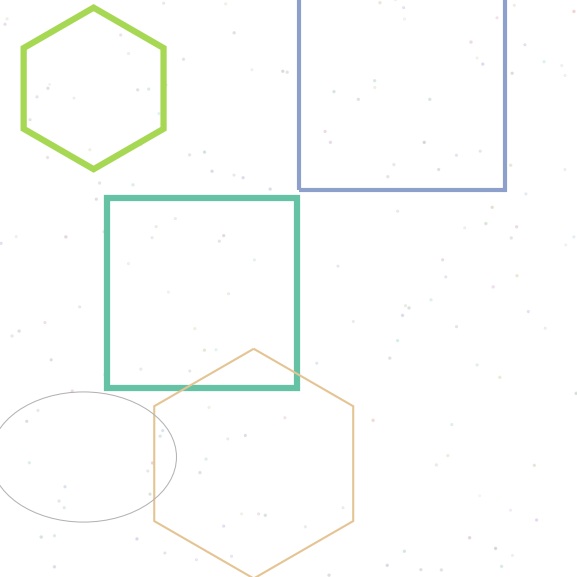[{"shape": "square", "thickness": 3, "radius": 0.82, "center": [0.349, 0.492]}, {"shape": "square", "thickness": 2, "radius": 0.89, "center": [0.696, 0.85]}, {"shape": "hexagon", "thickness": 3, "radius": 0.7, "center": [0.162, 0.846]}, {"shape": "hexagon", "thickness": 1, "radius": 0.99, "center": [0.439, 0.196]}, {"shape": "oval", "thickness": 0.5, "radius": 0.8, "center": [0.145, 0.208]}]